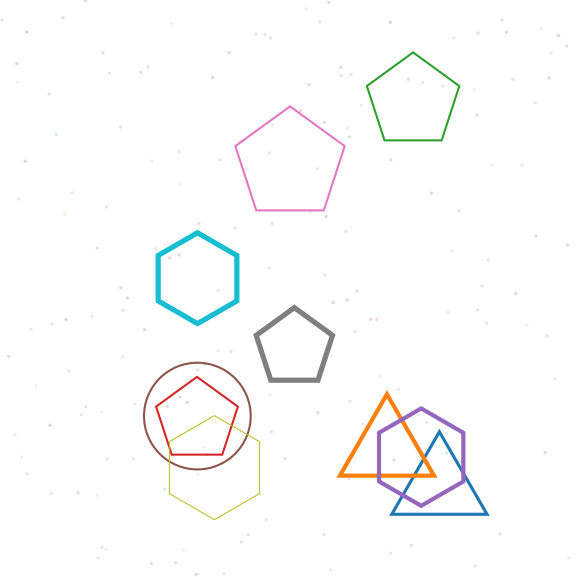[{"shape": "triangle", "thickness": 1.5, "radius": 0.48, "center": [0.761, 0.156]}, {"shape": "triangle", "thickness": 2, "radius": 0.47, "center": [0.67, 0.223]}, {"shape": "pentagon", "thickness": 1, "radius": 0.42, "center": [0.715, 0.824]}, {"shape": "pentagon", "thickness": 1, "radius": 0.37, "center": [0.341, 0.272]}, {"shape": "hexagon", "thickness": 2, "radius": 0.42, "center": [0.729, 0.208]}, {"shape": "circle", "thickness": 1, "radius": 0.46, "center": [0.342, 0.279]}, {"shape": "pentagon", "thickness": 1, "radius": 0.5, "center": [0.502, 0.715]}, {"shape": "pentagon", "thickness": 2.5, "radius": 0.35, "center": [0.51, 0.397]}, {"shape": "hexagon", "thickness": 0.5, "radius": 0.45, "center": [0.371, 0.189]}, {"shape": "hexagon", "thickness": 2.5, "radius": 0.39, "center": [0.342, 0.517]}]